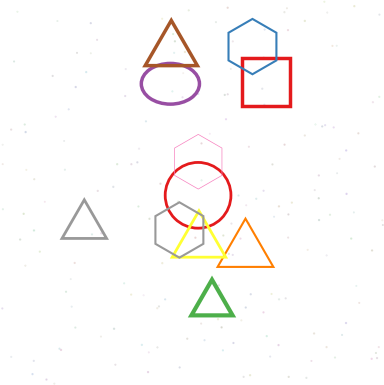[{"shape": "square", "thickness": 2.5, "radius": 0.31, "center": [0.692, 0.788]}, {"shape": "circle", "thickness": 2, "radius": 0.43, "center": [0.514, 0.493]}, {"shape": "hexagon", "thickness": 1.5, "radius": 0.36, "center": [0.656, 0.879]}, {"shape": "triangle", "thickness": 3, "radius": 0.31, "center": [0.551, 0.212]}, {"shape": "oval", "thickness": 2.5, "radius": 0.38, "center": [0.443, 0.782]}, {"shape": "triangle", "thickness": 1.5, "radius": 0.42, "center": [0.638, 0.349]}, {"shape": "triangle", "thickness": 2, "radius": 0.4, "center": [0.517, 0.372]}, {"shape": "triangle", "thickness": 2.5, "radius": 0.39, "center": [0.445, 0.869]}, {"shape": "hexagon", "thickness": 0.5, "radius": 0.36, "center": [0.515, 0.58]}, {"shape": "hexagon", "thickness": 1.5, "radius": 0.36, "center": [0.466, 0.403]}, {"shape": "triangle", "thickness": 2, "radius": 0.33, "center": [0.219, 0.414]}]